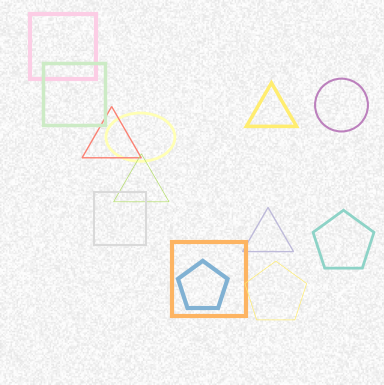[{"shape": "pentagon", "thickness": 2, "radius": 0.42, "center": [0.892, 0.371]}, {"shape": "oval", "thickness": 2, "radius": 0.45, "center": [0.365, 0.644]}, {"shape": "triangle", "thickness": 1, "radius": 0.38, "center": [0.696, 0.385]}, {"shape": "triangle", "thickness": 1, "radius": 0.44, "center": [0.29, 0.635]}, {"shape": "pentagon", "thickness": 3, "radius": 0.34, "center": [0.527, 0.255]}, {"shape": "square", "thickness": 3, "radius": 0.48, "center": [0.543, 0.275]}, {"shape": "triangle", "thickness": 0.5, "radius": 0.42, "center": [0.367, 0.517]}, {"shape": "square", "thickness": 3, "radius": 0.42, "center": [0.163, 0.879]}, {"shape": "square", "thickness": 1.5, "radius": 0.34, "center": [0.311, 0.432]}, {"shape": "circle", "thickness": 1.5, "radius": 0.34, "center": [0.887, 0.727]}, {"shape": "square", "thickness": 2.5, "radius": 0.4, "center": [0.192, 0.755]}, {"shape": "pentagon", "thickness": 0.5, "radius": 0.42, "center": [0.716, 0.237]}, {"shape": "triangle", "thickness": 2.5, "radius": 0.38, "center": [0.705, 0.709]}]